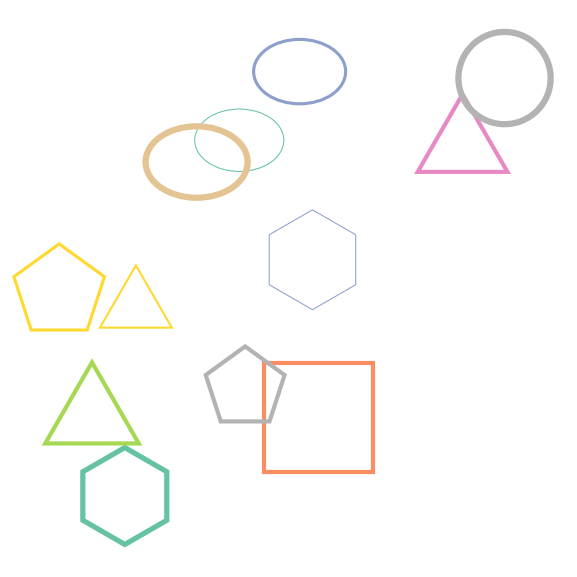[{"shape": "oval", "thickness": 0.5, "radius": 0.39, "center": [0.414, 0.756]}, {"shape": "hexagon", "thickness": 2.5, "radius": 0.42, "center": [0.216, 0.14]}, {"shape": "square", "thickness": 2, "radius": 0.47, "center": [0.552, 0.276]}, {"shape": "oval", "thickness": 1.5, "radius": 0.4, "center": [0.519, 0.875]}, {"shape": "hexagon", "thickness": 0.5, "radius": 0.43, "center": [0.541, 0.549]}, {"shape": "triangle", "thickness": 2, "radius": 0.45, "center": [0.801, 0.746]}, {"shape": "triangle", "thickness": 2, "radius": 0.47, "center": [0.159, 0.278]}, {"shape": "triangle", "thickness": 1, "radius": 0.36, "center": [0.235, 0.468]}, {"shape": "pentagon", "thickness": 1.5, "radius": 0.41, "center": [0.102, 0.494]}, {"shape": "oval", "thickness": 3, "radius": 0.44, "center": [0.34, 0.719]}, {"shape": "circle", "thickness": 3, "radius": 0.4, "center": [0.874, 0.864]}, {"shape": "pentagon", "thickness": 2, "radius": 0.36, "center": [0.424, 0.328]}]